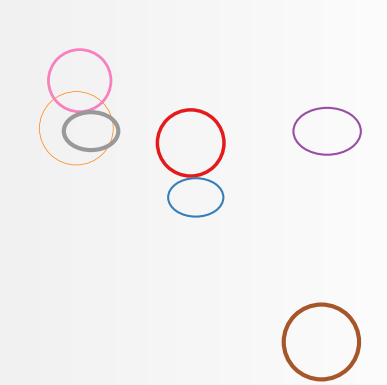[{"shape": "circle", "thickness": 2.5, "radius": 0.43, "center": [0.492, 0.629]}, {"shape": "oval", "thickness": 1.5, "radius": 0.36, "center": [0.505, 0.487]}, {"shape": "oval", "thickness": 1.5, "radius": 0.43, "center": [0.844, 0.659]}, {"shape": "circle", "thickness": 0.5, "radius": 0.48, "center": [0.197, 0.667]}, {"shape": "circle", "thickness": 3, "radius": 0.49, "center": [0.829, 0.112]}, {"shape": "circle", "thickness": 2, "radius": 0.4, "center": [0.206, 0.79]}, {"shape": "oval", "thickness": 3, "radius": 0.35, "center": [0.235, 0.659]}]